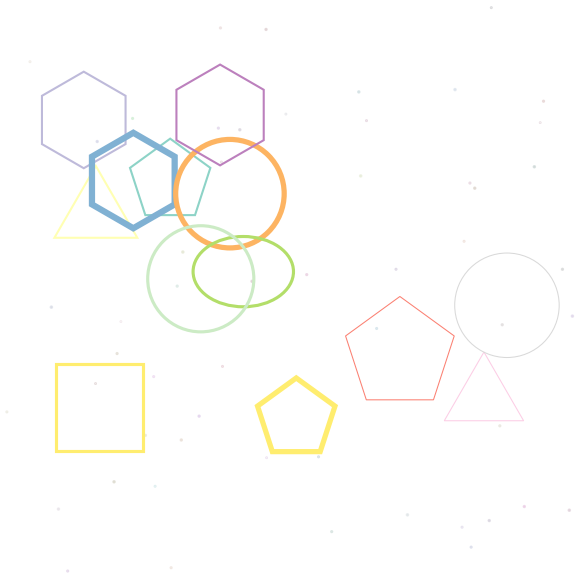[{"shape": "pentagon", "thickness": 1, "radius": 0.37, "center": [0.295, 0.686]}, {"shape": "triangle", "thickness": 1, "radius": 0.41, "center": [0.166, 0.629]}, {"shape": "hexagon", "thickness": 1, "radius": 0.42, "center": [0.145, 0.791]}, {"shape": "pentagon", "thickness": 0.5, "radius": 0.49, "center": [0.692, 0.387]}, {"shape": "hexagon", "thickness": 3, "radius": 0.41, "center": [0.231, 0.687]}, {"shape": "circle", "thickness": 2.5, "radius": 0.47, "center": [0.398, 0.664]}, {"shape": "oval", "thickness": 1.5, "radius": 0.43, "center": [0.421, 0.529]}, {"shape": "triangle", "thickness": 0.5, "radius": 0.4, "center": [0.838, 0.31]}, {"shape": "circle", "thickness": 0.5, "radius": 0.45, "center": [0.878, 0.471]}, {"shape": "hexagon", "thickness": 1, "radius": 0.44, "center": [0.381, 0.8]}, {"shape": "circle", "thickness": 1.5, "radius": 0.46, "center": [0.348, 0.516]}, {"shape": "square", "thickness": 1.5, "radius": 0.37, "center": [0.172, 0.294]}, {"shape": "pentagon", "thickness": 2.5, "radius": 0.35, "center": [0.513, 0.274]}]